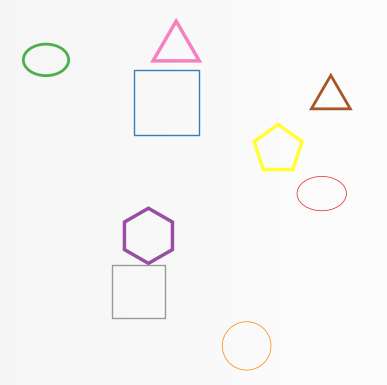[{"shape": "oval", "thickness": 0.5, "radius": 0.32, "center": [0.83, 0.497]}, {"shape": "square", "thickness": 1, "radius": 0.42, "center": [0.43, 0.734]}, {"shape": "oval", "thickness": 2, "radius": 0.29, "center": [0.119, 0.844]}, {"shape": "hexagon", "thickness": 2.5, "radius": 0.36, "center": [0.383, 0.387]}, {"shape": "circle", "thickness": 0.5, "radius": 0.31, "center": [0.636, 0.102]}, {"shape": "pentagon", "thickness": 2.5, "radius": 0.32, "center": [0.718, 0.612]}, {"shape": "triangle", "thickness": 2, "radius": 0.29, "center": [0.854, 0.746]}, {"shape": "triangle", "thickness": 2.5, "radius": 0.34, "center": [0.455, 0.876]}, {"shape": "square", "thickness": 1, "radius": 0.34, "center": [0.357, 0.243]}]